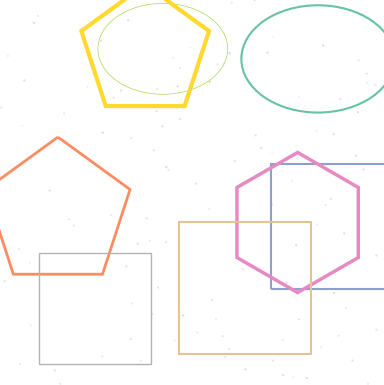[{"shape": "oval", "thickness": 1.5, "radius": 1.0, "center": [0.826, 0.847]}, {"shape": "pentagon", "thickness": 2, "radius": 0.98, "center": [0.151, 0.447]}, {"shape": "square", "thickness": 1.5, "radius": 0.81, "center": [0.866, 0.411]}, {"shape": "hexagon", "thickness": 2.5, "radius": 0.91, "center": [0.773, 0.422]}, {"shape": "oval", "thickness": 0.5, "radius": 0.84, "center": [0.423, 0.873]}, {"shape": "pentagon", "thickness": 3, "radius": 0.87, "center": [0.377, 0.866]}, {"shape": "square", "thickness": 1.5, "radius": 0.85, "center": [0.637, 0.252]}, {"shape": "square", "thickness": 1, "radius": 0.72, "center": [0.246, 0.199]}]